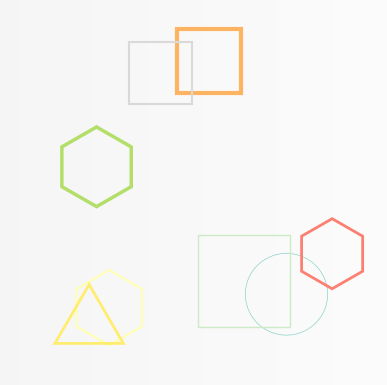[{"shape": "circle", "thickness": 0.5, "radius": 0.53, "center": [0.739, 0.236]}, {"shape": "hexagon", "thickness": 1.5, "radius": 0.49, "center": [0.282, 0.201]}, {"shape": "hexagon", "thickness": 2, "radius": 0.45, "center": [0.857, 0.341]}, {"shape": "square", "thickness": 3, "radius": 0.41, "center": [0.54, 0.841]}, {"shape": "hexagon", "thickness": 2.5, "radius": 0.52, "center": [0.249, 0.567]}, {"shape": "square", "thickness": 1.5, "radius": 0.41, "center": [0.415, 0.811]}, {"shape": "square", "thickness": 1, "radius": 0.59, "center": [0.63, 0.27]}, {"shape": "triangle", "thickness": 2, "radius": 0.51, "center": [0.23, 0.159]}]